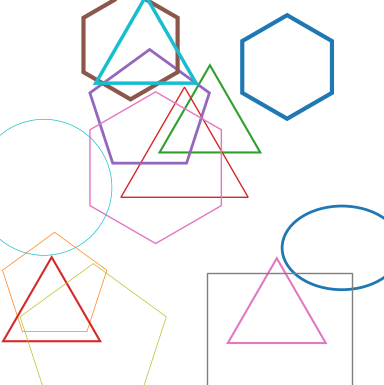[{"shape": "oval", "thickness": 2, "radius": 0.78, "center": [0.888, 0.356]}, {"shape": "hexagon", "thickness": 3, "radius": 0.67, "center": [0.746, 0.826]}, {"shape": "pentagon", "thickness": 0.5, "radius": 0.71, "center": [0.142, 0.254]}, {"shape": "triangle", "thickness": 1.5, "radius": 0.76, "center": [0.545, 0.68]}, {"shape": "triangle", "thickness": 1.5, "radius": 0.73, "center": [0.134, 0.186]}, {"shape": "triangle", "thickness": 1, "radius": 0.95, "center": [0.479, 0.583]}, {"shape": "pentagon", "thickness": 2, "radius": 0.82, "center": [0.389, 0.708]}, {"shape": "hexagon", "thickness": 3, "radius": 0.71, "center": [0.339, 0.883]}, {"shape": "hexagon", "thickness": 1, "radius": 0.99, "center": [0.404, 0.564]}, {"shape": "triangle", "thickness": 1.5, "radius": 0.73, "center": [0.719, 0.182]}, {"shape": "square", "thickness": 1, "radius": 0.94, "center": [0.726, 0.102]}, {"shape": "pentagon", "thickness": 0.5, "radius": 1.0, "center": [0.242, 0.116]}, {"shape": "circle", "thickness": 0.5, "radius": 0.88, "center": [0.114, 0.513]}, {"shape": "triangle", "thickness": 2.5, "radius": 0.75, "center": [0.379, 0.859]}]